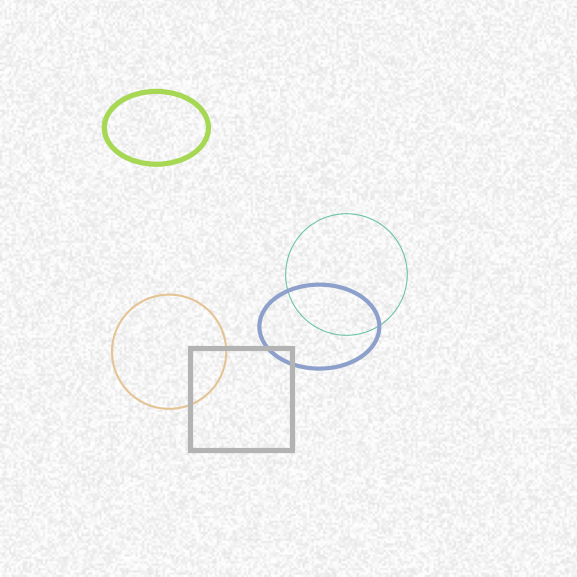[{"shape": "circle", "thickness": 0.5, "radius": 0.53, "center": [0.6, 0.524]}, {"shape": "oval", "thickness": 2, "radius": 0.52, "center": [0.553, 0.434]}, {"shape": "oval", "thickness": 2.5, "radius": 0.45, "center": [0.271, 0.778]}, {"shape": "circle", "thickness": 1, "radius": 0.49, "center": [0.293, 0.39]}, {"shape": "square", "thickness": 2.5, "radius": 0.44, "center": [0.417, 0.308]}]